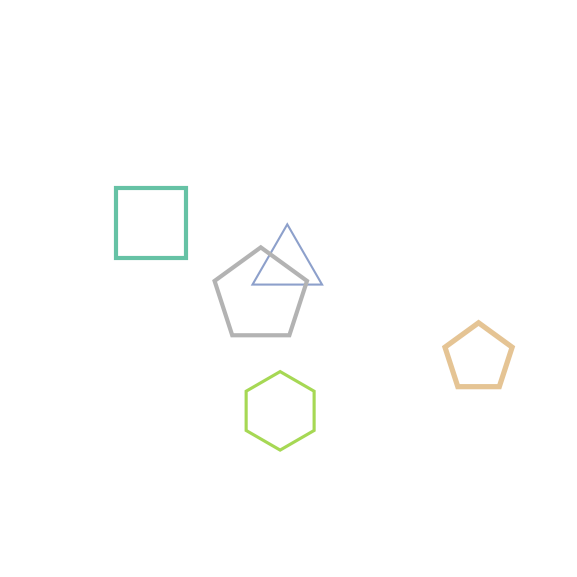[{"shape": "square", "thickness": 2, "radius": 0.3, "center": [0.261, 0.613]}, {"shape": "triangle", "thickness": 1, "radius": 0.35, "center": [0.497, 0.541]}, {"shape": "hexagon", "thickness": 1.5, "radius": 0.34, "center": [0.485, 0.288]}, {"shape": "pentagon", "thickness": 2.5, "radius": 0.31, "center": [0.829, 0.379]}, {"shape": "pentagon", "thickness": 2, "radius": 0.42, "center": [0.452, 0.487]}]